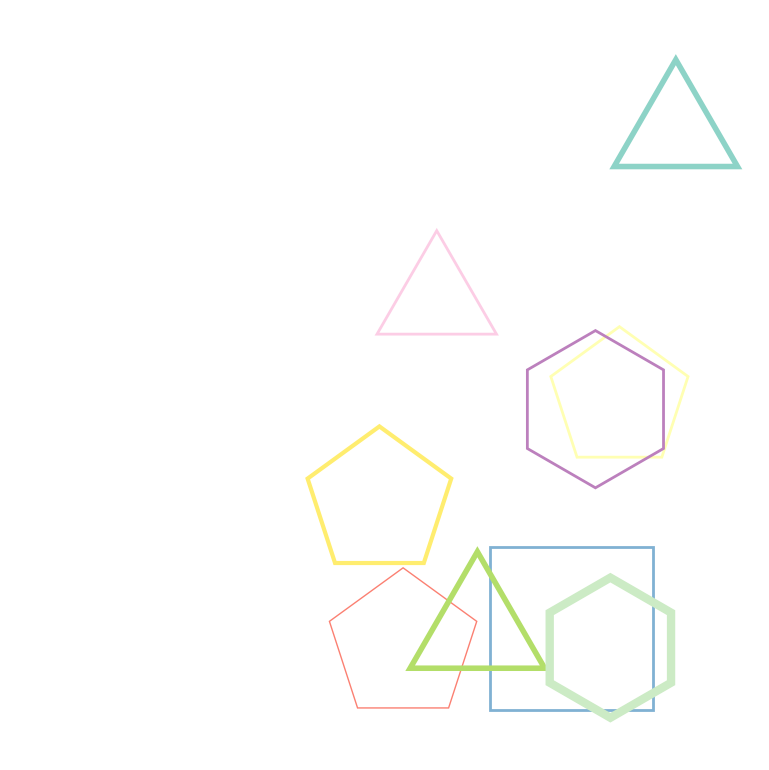[{"shape": "triangle", "thickness": 2, "radius": 0.46, "center": [0.878, 0.83]}, {"shape": "pentagon", "thickness": 1, "radius": 0.47, "center": [0.804, 0.482]}, {"shape": "pentagon", "thickness": 0.5, "radius": 0.5, "center": [0.523, 0.162]}, {"shape": "square", "thickness": 1, "radius": 0.53, "center": [0.742, 0.184]}, {"shape": "triangle", "thickness": 2, "radius": 0.5, "center": [0.62, 0.183]}, {"shape": "triangle", "thickness": 1, "radius": 0.45, "center": [0.567, 0.611]}, {"shape": "hexagon", "thickness": 1, "radius": 0.51, "center": [0.773, 0.469]}, {"shape": "hexagon", "thickness": 3, "radius": 0.45, "center": [0.793, 0.159]}, {"shape": "pentagon", "thickness": 1.5, "radius": 0.49, "center": [0.493, 0.348]}]